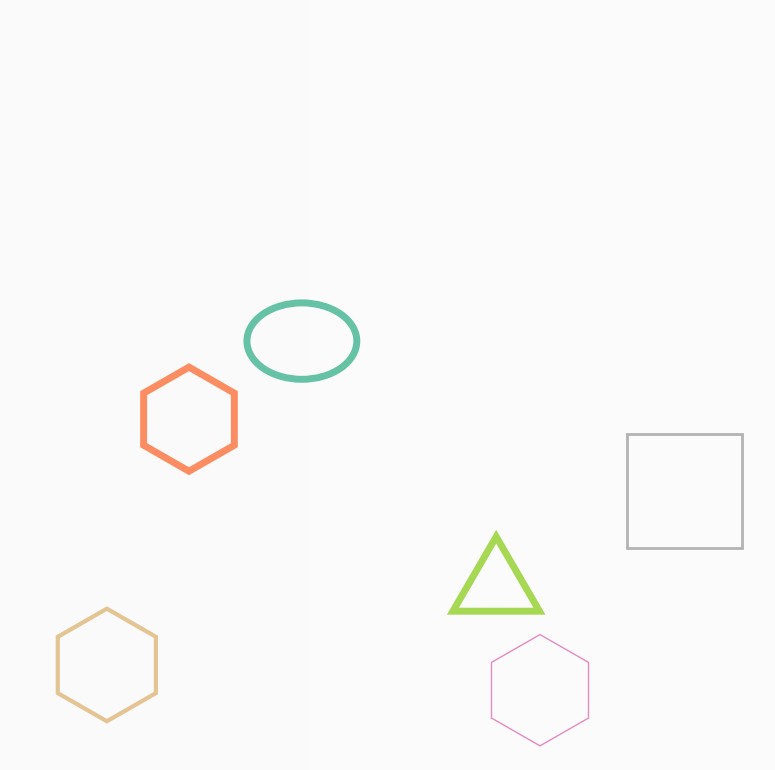[{"shape": "oval", "thickness": 2.5, "radius": 0.35, "center": [0.39, 0.557]}, {"shape": "hexagon", "thickness": 2.5, "radius": 0.34, "center": [0.244, 0.456]}, {"shape": "hexagon", "thickness": 0.5, "radius": 0.36, "center": [0.697, 0.104]}, {"shape": "triangle", "thickness": 2.5, "radius": 0.32, "center": [0.64, 0.238]}, {"shape": "hexagon", "thickness": 1.5, "radius": 0.37, "center": [0.138, 0.136]}, {"shape": "square", "thickness": 1, "radius": 0.37, "center": [0.883, 0.362]}]